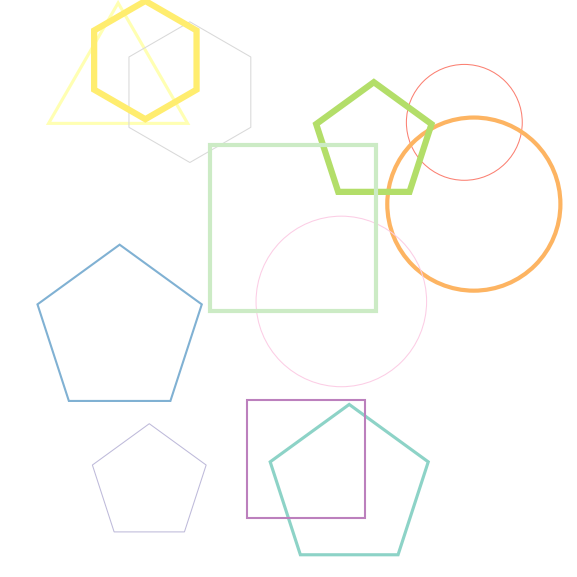[{"shape": "pentagon", "thickness": 1.5, "radius": 0.72, "center": [0.605, 0.155]}, {"shape": "triangle", "thickness": 1.5, "radius": 0.7, "center": [0.205, 0.855]}, {"shape": "pentagon", "thickness": 0.5, "radius": 0.52, "center": [0.258, 0.162]}, {"shape": "circle", "thickness": 0.5, "radius": 0.5, "center": [0.804, 0.787]}, {"shape": "pentagon", "thickness": 1, "radius": 0.75, "center": [0.207, 0.426]}, {"shape": "circle", "thickness": 2, "radius": 0.75, "center": [0.821, 0.646]}, {"shape": "pentagon", "thickness": 3, "radius": 0.52, "center": [0.647, 0.752]}, {"shape": "circle", "thickness": 0.5, "radius": 0.74, "center": [0.591, 0.477]}, {"shape": "hexagon", "thickness": 0.5, "radius": 0.61, "center": [0.329, 0.84]}, {"shape": "square", "thickness": 1, "radius": 0.51, "center": [0.53, 0.204]}, {"shape": "square", "thickness": 2, "radius": 0.72, "center": [0.507, 0.604]}, {"shape": "hexagon", "thickness": 3, "radius": 0.51, "center": [0.252, 0.895]}]